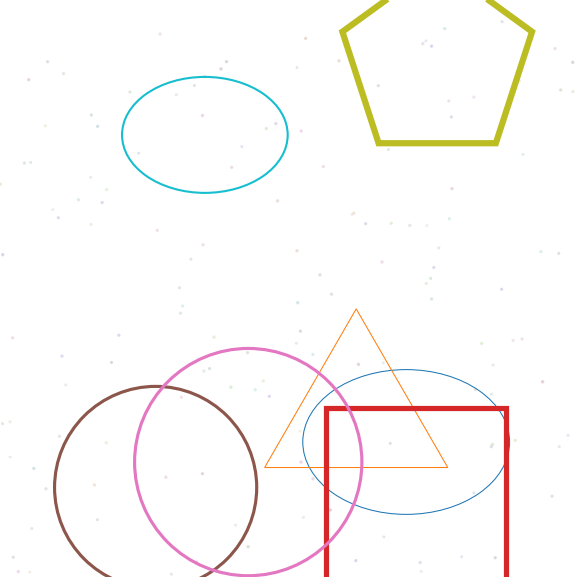[{"shape": "oval", "thickness": 0.5, "radius": 0.9, "center": [0.703, 0.234]}, {"shape": "triangle", "thickness": 0.5, "radius": 0.92, "center": [0.617, 0.281]}, {"shape": "square", "thickness": 2.5, "radius": 0.78, "center": [0.721, 0.137]}, {"shape": "circle", "thickness": 1.5, "radius": 0.88, "center": [0.27, 0.155]}, {"shape": "circle", "thickness": 1.5, "radius": 0.98, "center": [0.43, 0.199]}, {"shape": "pentagon", "thickness": 3, "radius": 0.86, "center": [0.757, 0.891]}, {"shape": "oval", "thickness": 1, "radius": 0.72, "center": [0.355, 0.766]}]